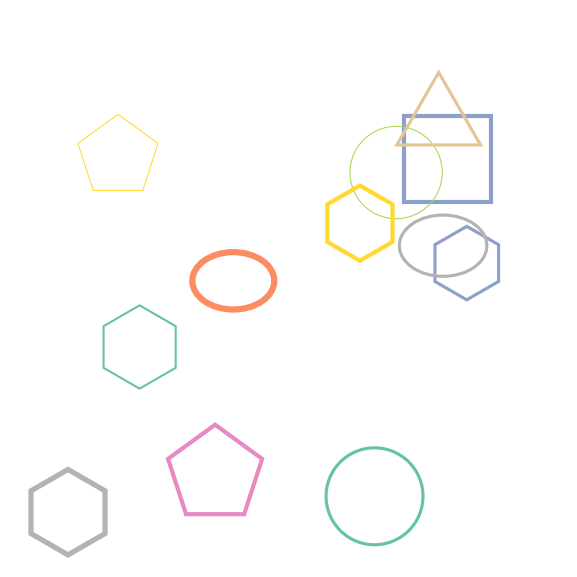[{"shape": "circle", "thickness": 1.5, "radius": 0.42, "center": [0.649, 0.14]}, {"shape": "hexagon", "thickness": 1, "radius": 0.36, "center": [0.242, 0.398]}, {"shape": "oval", "thickness": 3, "radius": 0.35, "center": [0.404, 0.513]}, {"shape": "hexagon", "thickness": 1.5, "radius": 0.32, "center": [0.808, 0.544]}, {"shape": "square", "thickness": 2, "radius": 0.38, "center": [0.776, 0.724]}, {"shape": "pentagon", "thickness": 2, "radius": 0.43, "center": [0.372, 0.178]}, {"shape": "circle", "thickness": 0.5, "radius": 0.4, "center": [0.686, 0.7]}, {"shape": "hexagon", "thickness": 2, "radius": 0.33, "center": [0.623, 0.613]}, {"shape": "pentagon", "thickness": 0.5, "radius": 0.36, "center": [0.204, 0.728]}, {"shape": "triangle", "thickness": 1.5, "radius": 0.42, "center": [0.76, 0.79]}, {"shape": "hexagon", "thickness": 2.5, "radius": 0.37, "center": [0.118, 0.112]}, {"shape": "oval", "thickness": 1.5, "radius": 0.38, "center": [0.767, 0.574]}]